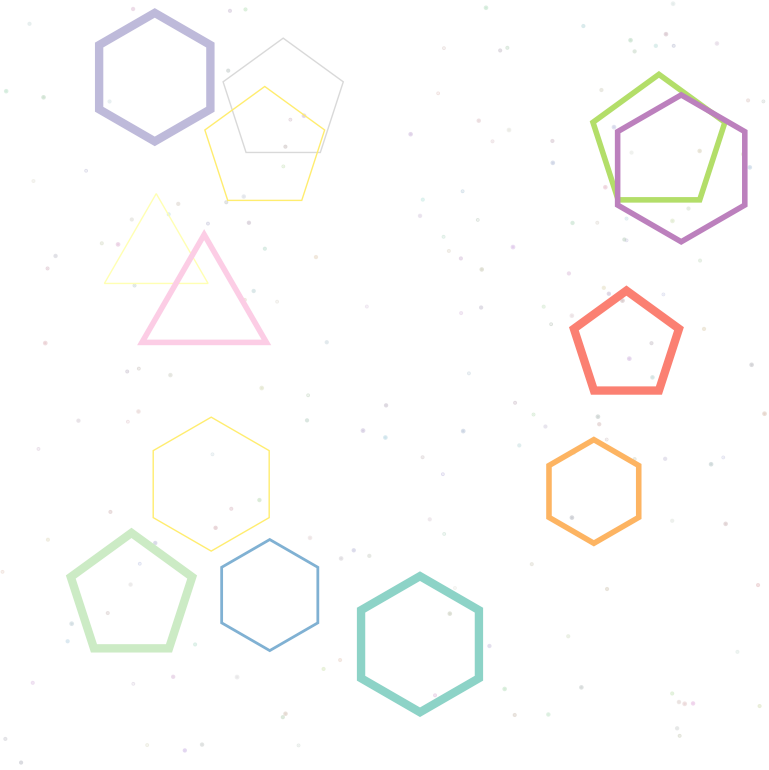[{"shape": "hexagon", "thickness": 3, "radius": 0.44, "center": [0.545, 0.163]}, {"shape": "triangle", "thickness": 0.5, "radius": 0.39, "center": [0.203, 0.671]}, {"shape": "hexagon", "thickness": 3, "radius": 0.42, "center": [0.201, 0.9]}, {"shape": "pentagon", "thickness": 3, "radius": 0.36, "center": [0.814, 0.551]}, {"shape": "hexagon", "thickness": 1, "radius": 0.36, "center": [0.35, 0.227]}, {"shape": "hexagon", "thickness": 2, "radius": 0.34, "center": [0.771, 0.362]}, {"shape": "pentagon", "thickness": 2, "radius": 0.45, "center": [0.856, 0.813]}, {"shape": "triangle", "thickness": 2, "radius": 0.47, "center": [0.265, 0.602]}, {"shape": "pentagon", "thickness": 0.5, "radius": 0.41, "center": [0.368, 0.868]}, {"shape": "hexagon", "thickness": 2, "radius": 0.48, "center": [0.885, 0.781]}, {"shape": "pentagon", "thickness": 3, "radius": 0.41, "center": [0.171, 0.225]}, {"shape": "pentagon", "thickness": 0.5, "radius": 0.41, "center": [0.344, 0.806]}, {"shape": "hexagon", "thickness": 0.5, "radius": 0.43, "center": [0.274, 0.371]}]